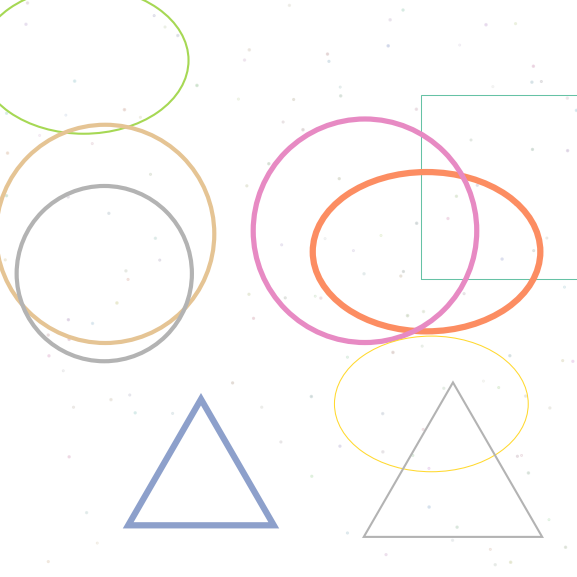[{"shape": "square", "thickness": 0.5, "radius": 0.8, "center": [0.889, 0.675]}, {"shape": "oval", "thickness": 3, "radius": 0.99, "center": [0.739, 0.563]}, {"shape": "triangle", "thickness": 3, "radius": 0.73, "center": [0.348, 0.162]}, {"shape": "circle", "thickness": 2.5, "radius": 0.97, "center": [0.632, 0.6]}, {"shape": "oval", "thickness": 1, "radius": 0.91, "center": [0.145, 0.895]}, {"shape": "oval", "thickness": 0.5, "radius": 0.84, "center": [0.747, 0.3]}, {"shape": "circle", "thickness": 2, "radius": 0.94, "center": [0.182, 0.594]}, {"shape": "circle", "thickness": 2, "radius": 0.76, "center": [0.181, 0.525]}, {"shape": "triangle", "thickness": 1, "radius": 0.89, "center": [0.784, 0.159]}]